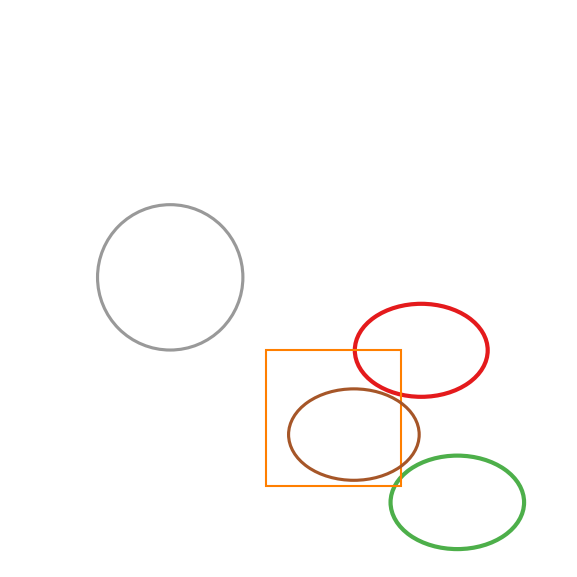[{"shape": "oval", "thickness": 2, "radius": 0.58, "center": [0.729, 0.393]}, {"shape": "oval", "thickness": 2, "radius": 0.58, "center": [0.792, 0.129]}, {"shape": "square", "thickness": 1, "radius": 0.59, "center": [0.578, 0.275]}, {"shape": "oval", "thickness": 1.5, "radius": 0.57, "center": [0.613, 0.247]}, {"shape": "circle", "thickness": 1.5, "radius": 0.63, "center": [0.295, 0.519]}]